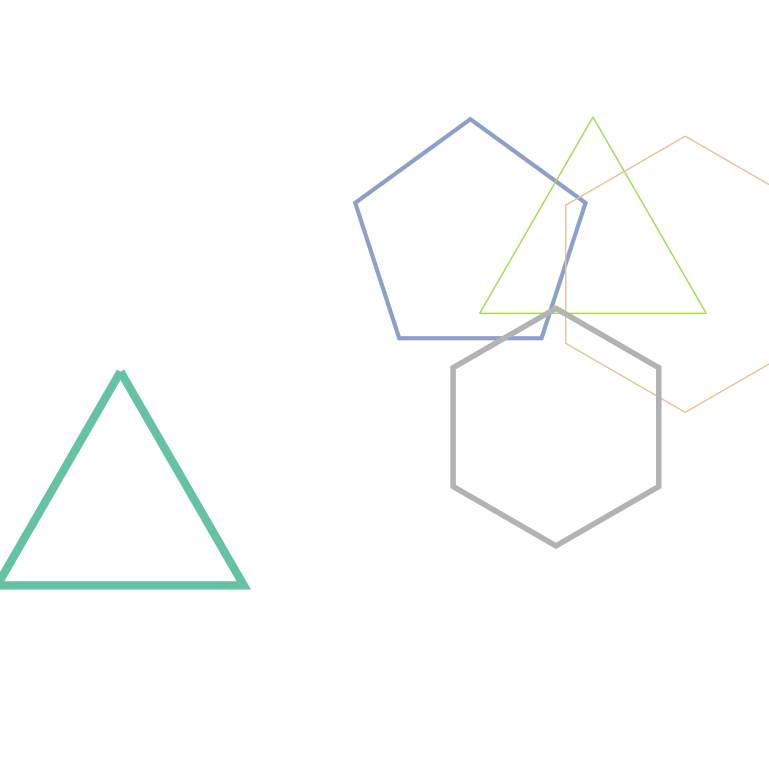[{"shape": "triangle", "thickness": 3, "radius": 0.92, "center": [0.156, 0.332]}, {"shape": "pentagon", "thickness": 1.5, "radius": 0.79, "center": [0.611, 0.688]}, {"shape": "triangle", "thickness": 0.5, "radius": 0.85, "center": [0.77, 0.678]}, {"shape": "hexagon", "thickness": 0.5, "radius": 0.9, "center": [0.89, 0.644]}, {"shape": "hexagon", "thickness": 2, "radius": 0.77, "center": [0.722, 0.445]}]